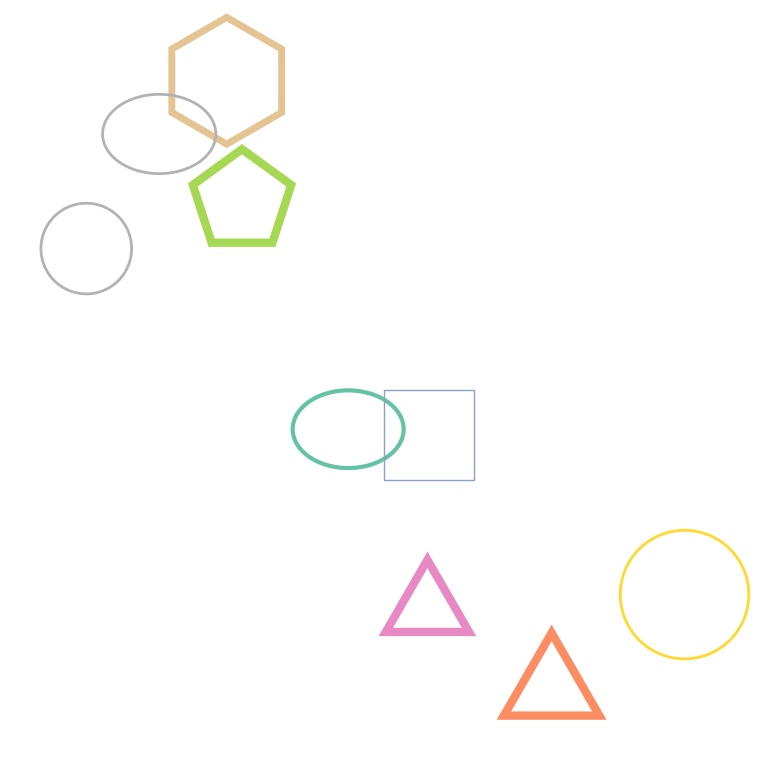[{"shape": "oval", "thickness": 1.5, "radius": 0.36, "center": [0.452, 0.443]}, {"shape": "triangle", "thickness": 3, "radius": 0.36, "center": [0.716, 0.106]}, {"shape": "square", "thickness": 0.5, "radius": 0.29, "center": [0.557, 0.435]}, {"shape": "triangle", "thickness": 3, "radius": 0.31, "center": [0.555, 0.21]}, {"shape": "pentagon", "thickness": 3, "radius": 0.34, "center": [0.314, 0.739]}, {"shape": "circle", "thickness": 1, "radius": 0.42, "center": [0.889, 0.228]}, {"shape": "hexagon", "thickness": 2.5, "radius": 0.41, "center": [0.294, 0.895]}, {"shape": "circle", "thickness": 1, "radius": 0.29, "center": [0.112, 0.677]}, {"shape": "oval", "thickness": 1, "radius": 0.37, "center": [0.207, 0.826]}]